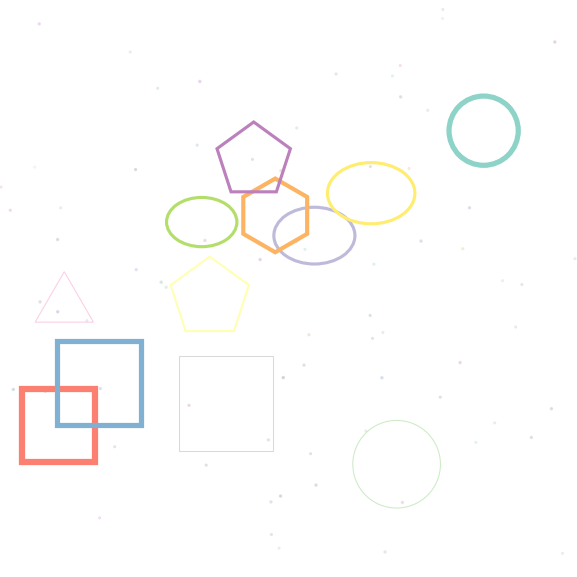[{"shape": "circle", "thickness": 2.5, "radius": 0.3, "center": [0.837, 0.773]}, {"shape": "pentagon", "thickness": 1, "radius": 0.36, "center": [0.363, 0.484]}, {"shape": "oval", "thickness": 1.5, "radius": 0.35, "center": [0.544, 0.591]}, {"shape": "square", "thickness": 3, "radius": 0.32, "center": [0.101, 0.262]}, {"shape": "square", "thickness": 2.5, "radius": 0.37, "center": [0.172, 0.336]}, {"shape": "hexagon", "thickness": 2, "radius": 0.32, "center": [0.477, 0.626]}, {"shape": "oval", "thickness": 1.5, "radius": 0.3, "center": [0.349, 0.615]}, {"shape": "triangle", "thickness": 0.5, "radius": 0.29, "center": [0.111, 0.47]}, {"shape": "square", "thickness": 0.5, "radius": 0.41, "center": [0.392, 0.301]}, {"shape": "pentagon", "thickness": 1.5, "radius": 0.33, "center": [0.439, 0.721]}, {"shape": "circle", "thickness": 0.5, "radius": 0.38, "center": [0.687, 0.195]}, {"shape": "oval", "thickness": 1.5, "radius": 0.38, "center": [0.643, 0.665]}]